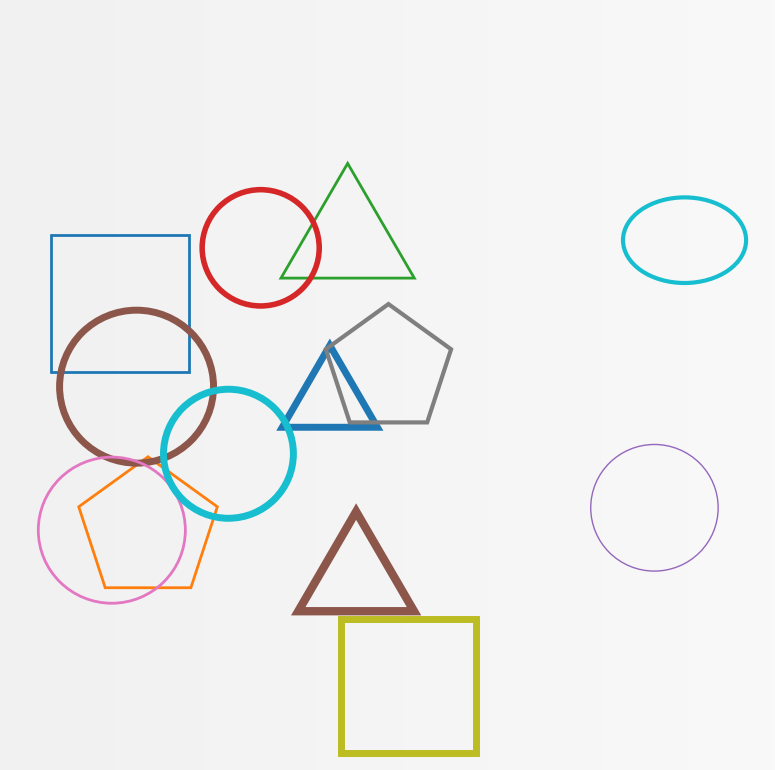[{"shape": "triangle", "thickness": 2.5, "radius": 0.35, "center": [0.426, 0.481]}, {"shape": "square", "thickness": 1, "radius": 0.45, "center": [0.155, 0.605]}, {"shape": "pentagon", "thickness": 1, "radius": 0.47, "center": [0.191, 0.313]}, {"shape": "triangle", "thickness": 1, "radius": 0.5, "center": [0.449, 0.688]}, {"shape": "circle", "thickness": 2, "radius": 0.38, "center": [0.336, 0.678]}, {"shape": "circle", "thickness": 0.5, "radius": 0.41, "center": [0.844, 0.341]}, {"shape": "triangle", "thickness": 3, "radius": 0.43, "center": [0.46, 0.249]}, {"shape": "circle", "thickness": 2.5, "radius": 0.5, "center": [0.176, 0.498]}, {"shape": "circle", "thickness": 1, "radius": 0.47, "center": [0.144, 0.311]}, {"shape": "pentagon", "thickness": 1.5, "radius": 0.42, "center": [0.501, 0.52]}, {"shape": "square", "thickness": 2.5, "radius": 0.44, "center": [0.527, 0.109]}, {"shape": "circle", "thickness": 2.5, "radius": 0.42, "center": [0.295, 0.411]}, {"shape": "oval", "thickness": 1.5, "radius": 0.4, "center": [0.883, 0.688]}]